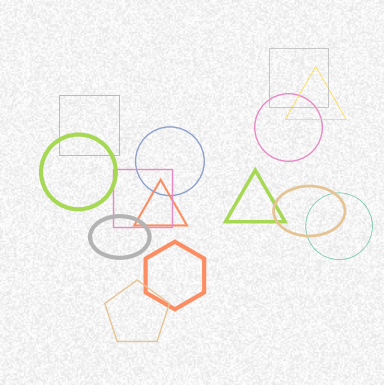[{"shape": "circle", "thickness": 0.5, "radius": 0.43, "center": [0.881, 0.412]}, {"shape": "square", "thickness": 0.5, "radius": 0.39, "center": [0.232, 0.676]}, {"shape": "hexagon", "thickness": 3, "radius": 0.44, "center": [0.454, 0.284]}, {"shape": "triangle", "thickness": 1.5, "radius": 0.4, "center": [0.417, 0.454]}, {"shape": "circle", "thickness": 1, "radius": 0.45, "center": [0.441, 0.581]}, {"shape": "square", "thickness": 1, "radius": 0.38, "center": [0.37, 0.486]}, {"shape": "circle", "thickness": 1, "radius": 0.44, "center": [0.749, 0.669]}, {"shape": "triangle", "thickness": 2.5, "radius": 0.45, "center": [0.663, 0.469]}, {"shape": "circle", "thickness": 3, "radius": 0.49, "center": [0.204, 0.553]}, {"shape": "triangle", "thickness": 0.5, "radius": 0.46, "center": [0.82, 0.736]}, {"shape": "pentagon", "thickness": 1, "radius": 0.44, "center": [0.356, 0.184]}, {"shape": "oval", "thickness": 2, "radius": 0.46, "center": [0.803, 0.452]}, {"shape": "square", "thickness": 0.5, "radius": 0.38, "center": [0.775, 0.8]}, {"shape": "oval", "thickness": 3, "radius": 0.39, "center": [0.311, 0.384]}]